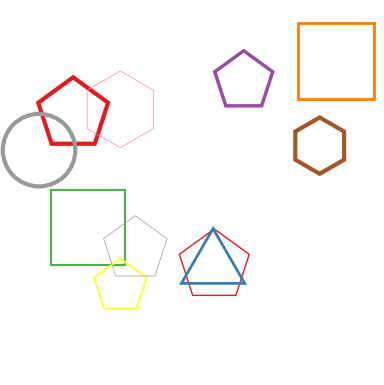[{"shape": "pentagon", "thickness": 3, "radius": 0.48, "center": [0.19, 0.704]}, {"shape": "pentagon", "thickness": 1, "radius": 0.48, "center": [0.557, 0.31]}, {"shape": "triangle", "thickness": 2, "radius": 0.47, "center": [0.553, 0.311]}, {"shape": "square", "thickness": 1.5, "radius": 0.48, "center": [0.228, 0.409]}, {"shape": "pentagon", "thickness": 2.5, "radius": 0.4, "center": [0.633, 0.789]}, {"shape": "square", "thickness": 2, "radius": 0.49, "center": [0.873, 0.841]}, {"shape": "pentagon", "thickness": 1.5, "radius": 0.36, "center": [0.313, 0.257]}, {"shape": "hexagon", "thickness": 3, "radius": 0.37, "center": [0.83, 0.622]}, {"shape": "hexagon", "thickness": 0.5, "radius": 0.5, "center": [0.312, 0.716]}, {"shape": "pentagon", "thickness": 0.5, "radius": 0.43, "center": [0.351, 0.353]}, {"shape": "circle", "thickness": 3, "radius": 0.47, "center": [0.101, 0.61]}]